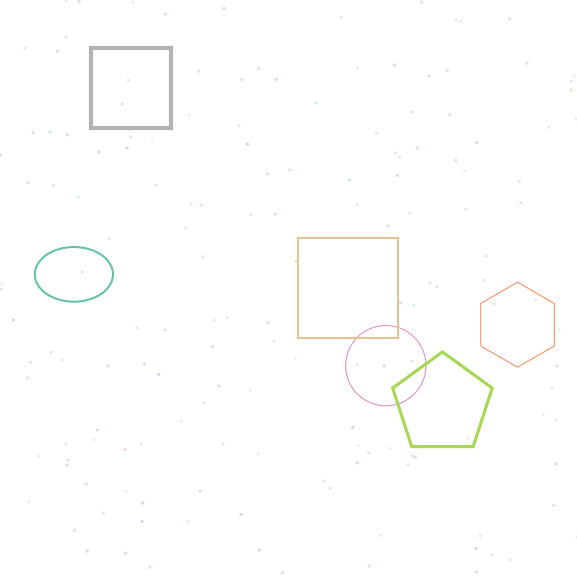[{"shape": "oval", "thickness": 1, "radius": 0.34, "center": [0.128, 0.524]}, {"shape": "hexagon", "thickness": 0.5, "radius": 0.37, "center": [0.896, 0.437]}, {"shape": "circle", "thickness": 0.5, "radius": 0.35, "center": [0.668, 0.366]}, {"shape": "pentagon", "thickness": 1.5, "radius": 0.45, "center": [0.766, 0.299]}, {"shape": "square", "thickness": 1, "radius": 0.43, "center": [0.603, 0.5]}, {"shape": "square", "thickness": 2, "radius": 0.35, "center": [0.226, 0.847]}]